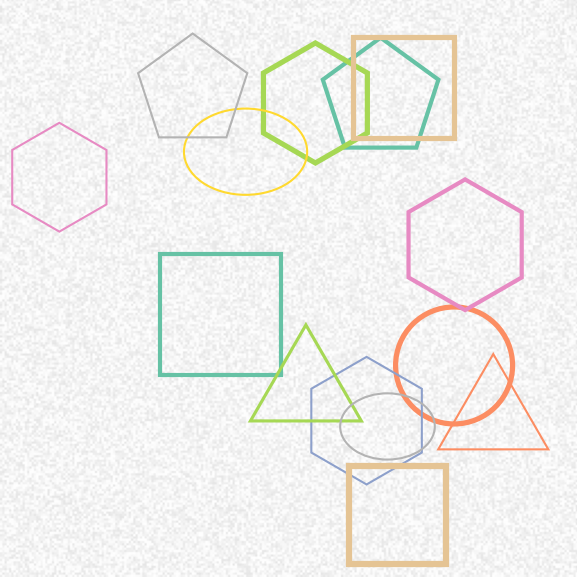[{"shape": "square", "thickness": 2, "radius": 0.52, "center": [0.383, 0.455]}, {"shape": "pentagon", "thickness": 2, "radius": 0.53, "center": [0.659, 0.829]}, {"shape": "circle", "thickness": 2.5, "radius": 0.51, "center": [0.786, 0.366]}, {"shape": "triangle", "thickness": 1, "radius": 0.55, "center": [0.854, 0.276]}, {"shape": "hexagon", "thickness": 1, "radius": 0.55, "center": [0.635, 0.271]}, {"shape": "hexagon", "thickness": 1, "radius": 0.47, "center": [0.103, 0.692]}, {"shape": "hexagon", "thickness": 2, "radius": 0.57, "center": [0.805, 0.575]}, {"shape": "triangle", "thickness": 1.5, "radius": 0.55, "center": [0.53, 0.326]}, {"shape": "hexagon", "thickness": 2.5, "radius": 0.52, "center": [0.546, 0.821]}, {"shape": "oval", "thickness": 1, "radius": 0.53, "center": [0.425, 0.736]}, {"shape": "square", "thickness": 2.5, "radius": 0.44, "center": [0.699, 0.848]}, {"shape": "square", "thickness": 3, "radius": 0.42, "center": [0.688, 0.107]}, {"shape": "oval", "thickness": 1, "radius": 0.41, "center": [0.671, 0.261]}, {"shape": "pentagon", "thickness": 1, "radius": 0.5, "center": [0.334, 0.842]}]